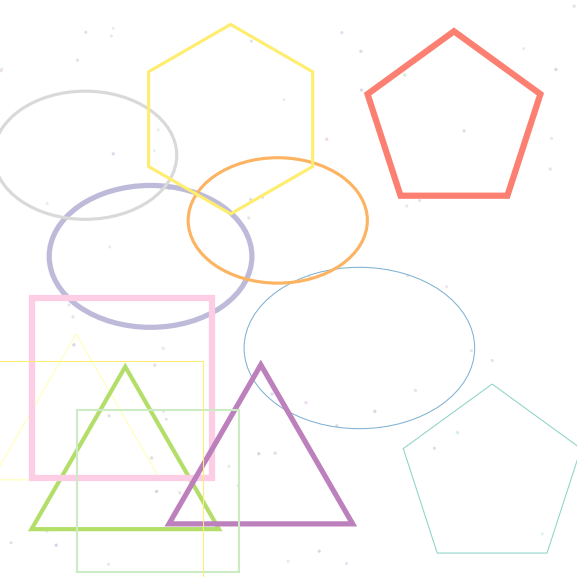[{"shape": "pentagon", "thickness": 0.5, "radius": 0.81, "center": [0.852, 0.172]}, {"shape": "triangle", "thickness": 0.5, "radius": 0.84, "center": [0.132, 0.252]}, {"shape": "oval", "thickness": 2.5, "radius": 0.88, "center": [0.261, 0.555]}, {"shape": "pentagon", "thickness": 3, "radius": 0.79, "center": [0.786, 0.788]}, {"shape": "oval", "thickness": 0.5, "radius": 1.0, "center": [0.622, 0.397]}, {"shape": "oval", "thickness": 1.5, "radius": 0.78, "center": [0.481, 0.617]}, {"shape": "triangle", "thickness": 2, "radius": 0.94, "center": [0.217, 0.177]}, {"shape": "square", "thickness": 3, "radius": 0.78, "center": [0.212, 0.327]}, {"shape": "oval", "thickness": 1.5, "radius": 0.79, "center": [0.148, 0.73]}, {"shape": "triangle", "thickness": 2.5, "radius": 0.92, "center": [0.452, 0.184]}, {"shape": "square", "thickness": 1, "radius": 0.7, "center": [0.274, 0.149]}, {"shape": "square", "thickness": 0.5, "radius": 0.99, "center": [0.152, 0.176]}, {"shape": "hexagon", "thickness": 1.5, "radius": 0.82, "center": [0.399, 0.793]}]